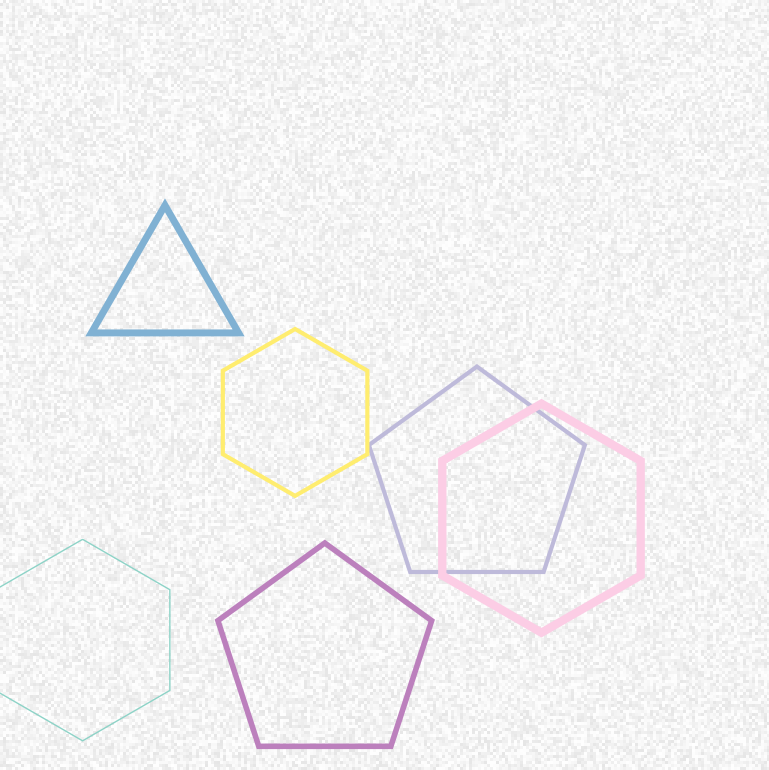[{"shape": "hexagon", "thickness": 0.5, "radius": 0.65, "center": [0.107, 0.169]}, {"shape": "pentagon", "thickness": 1.5, "radius": 0.74, "center": [0.619, 0.376]}, {"shape": "triangle", "thickness": 2.5, "radius": 0.55, "center": [0.214, 0.623]}, {"shape": "hexagon", "thickness": 3, "radius": 0.74, "center": [0.703, 0.327]}, {"shape": "pentagon", "thickness": 2, "radius": 0.73, "center": [0.422, 0.149]}, {"shape": "hexagon", "thickness": 1.5, "radius": 0.54, "center": [0.383, 0.464]}]